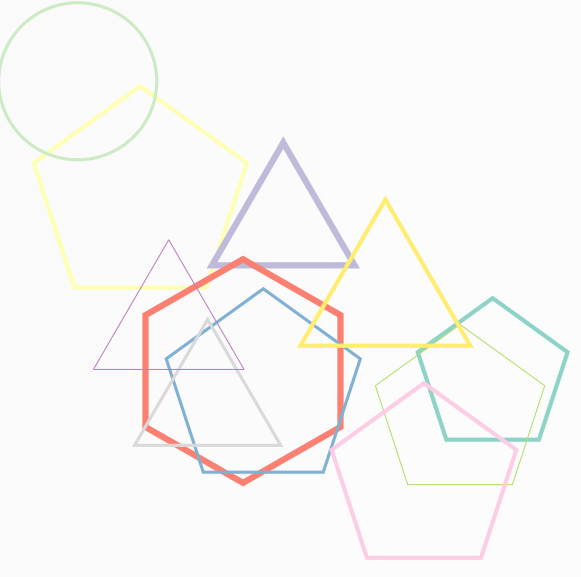[{"shape": "pentagon", "thickness": 2, "radius": 0.68, "center": [0.848, 0.347]}, {"shape": "pentagon", "thickness": 2, "radius": 0.96, "center": [0.241, 0.657]}, {"shape": "triangle", "thickness": 3, "radius": 0.71, "center": [0.487, 0.61]}, {"shape": "hexagon", "thickness": 3, "radius": 0.97, "center": [0.418, 0.357]}, {"shape": "pentagon", "thickness": 1.5, "radius": 0.88, "center": [0.453, 0.324]}, {"shape": "pentagon", "thickness": 0.5, "radius": 0.77, "center": [0.791, 0.284]}, {"shape": "pentagon", "thickness": 2, "radius": 0.84, "center": [0.729, 0.169]}, {"shape": "triangle", "thickness": 1.5, "radius": 0.73, "center": [0.357, 0.301]}, {"shape": "triangle", "thickness": 0.5, "radius": 0.75, "center": [0.29, 0.434]}, {"shape": "circle", "thickness": 1.5, "radius": 0.68, "center": [0.134, 0.858]}, {"shape": "triangle", "thickness": 2, "radius": 0.84, "center": [0.663, 0.485]}]